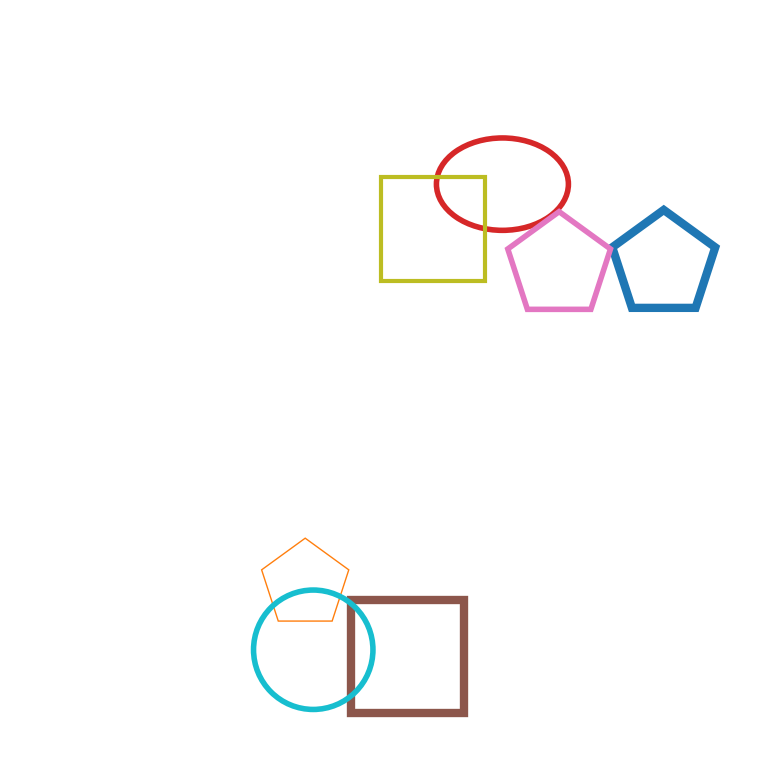[{"shape": "pentagon", "thickness": 3, "radius": 0.35, "center": [0.862, 0.657]}, {"shape": "pentagon", "thickness": 0.5, "radius": 0.3, "center": [0.396, 0.242]}, {"shape": "oval", "thickness": 2, "radius": 0.43, "center": [0.652, 0.761]}, {"shape": "square", "thickness": 3, "radius": 0.37, "center": [0.529, 0.147]}, {"shape": "pentagon", "thickness": 2, "radius": 0.35, "center": [0.726, 0.655]}, {"shape": "square", "thickness": 1.5, "radius": 0.34, "center": [0.563, 0.703]}, {"shape": "circle", "thickness": 2, "radius": 0.39, "center": [0.407, 0.156]}]